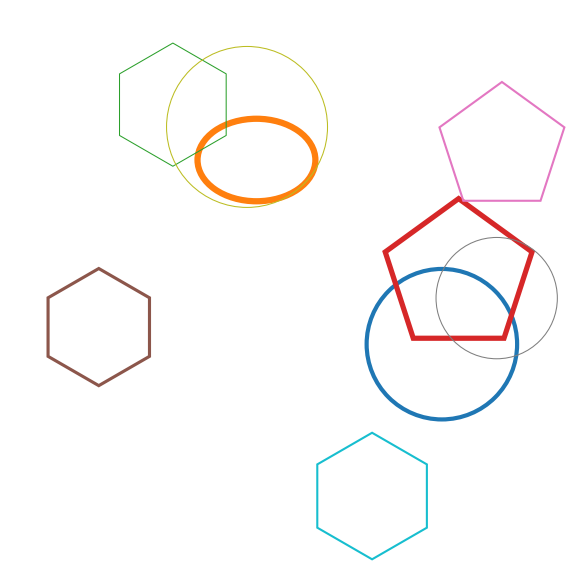[{"shape": "circle", "thickness": 2, "radius": 0.65, "center": [0.765, 0.403]}, {"shape": "oval", "thickness": 3, "radius": 0.51, "center": [0.444, 0.722]}, {"shape": "hexagon", "thickness": 0.5, "radius": 0.53, "center": [0.299, 0.818]}, {"shape": "pentagon", "thickness": 2.5, "radius": 0.67, "center": [0.794, 0.522]}, {"shape": "hexagon", "thickness": 1.5, "radius": 0.51, "center": [0.171, 0.433]}, {"shape": "pentagon", "thickness": 1, "radius": 0.57, "center": [0.869, 0.743]}, {"shape": "circle", "thickness": 0.5, "radius": 0.53, "center": [0.86, 0.483]}, {"shape": "circle", "thickness": 0.5, "radius": 0.7, "center": [0.428, 0.779]}, {"shape": "hexagon", "thickness": 1, "radius": 0.55, "center": [0.644, 0.14]}]